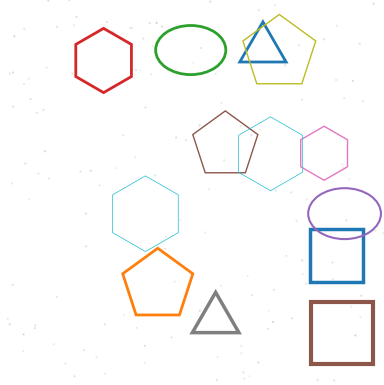[{"shape": "triangle", "thickness": 2, "radius": 0.35, "center": [0.683, 0.874]}, {"shape": "square", "thickness": 2.5, "radius": 0.34, "center": [0.874, 0.337]}, {"shape": "pentagon", "thickness": 2, "radius": 0.48, "center": [0.41, 0.259]}, {"shape": "oval", "thickness": 2, "radius": 0.46, "center": [0.495, 0.87]}, {"shape": "hexagon", "thickness": 2, "radius": 0.42, "center": [0.269, 0.843]}, {"shape": "oval", "thickness": 1.5, "radius": 0.47, "center": [0.895, 0.445]}, {"shape": "square", "thickness": 3, "radius": 0.41, "center": [0.888, 0.135]}, {"shape": "pentagon", "thickness": 1, "radius": 0.44, "center": [0.585, 0.623]}, {"shape": "hexagon", "thickness": 1, "radius": 0.35, "center": [0.842, 0.602]}, {"shape": "triangle", "thickness": 2.5, "radius": 0.35, "center": [0.56, 0.171]}, {"shape": "pentagon", "thickness": 1, "radius": 0.5, "center": [0.726, 0.863]}, {"shape": "hexagon", "thickness": 0.5, "radius": 0.49, "center": [0.378, 0.445]}, {"shape": "hexagon", "thickness": 0.5, "radius": 0.48, "center": [0.703, 0.601]}]